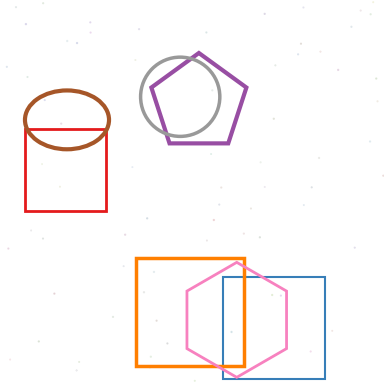[{"shape": "square", "thickness": 2, "radius": 0.53, "center": [0.171, 0.559]}, {"shape": "square", "thickness": 1.5, "radius": 0.66, "center": [0.711, 0.148]}, {"shape": "pentagon", "thickness": 3, "radius": 0.65, "center": [0.517, 0.733]}, {"shape": "square", "thickness": 2.5, "radius": 0.7, "center": [0.493, 0.189]}, {"shape": "oval", "thickness": 3, "radius": 0.55, "center": [0.174, 0.689]}, {"shape": "hexagon", "thickness": 2, "radius": 0.75, "center": [0.615, 0.169]}, {"shape": "circle", "thickness": 2.5, "radius": 0.51, "center": [0.468, 0.749]}]